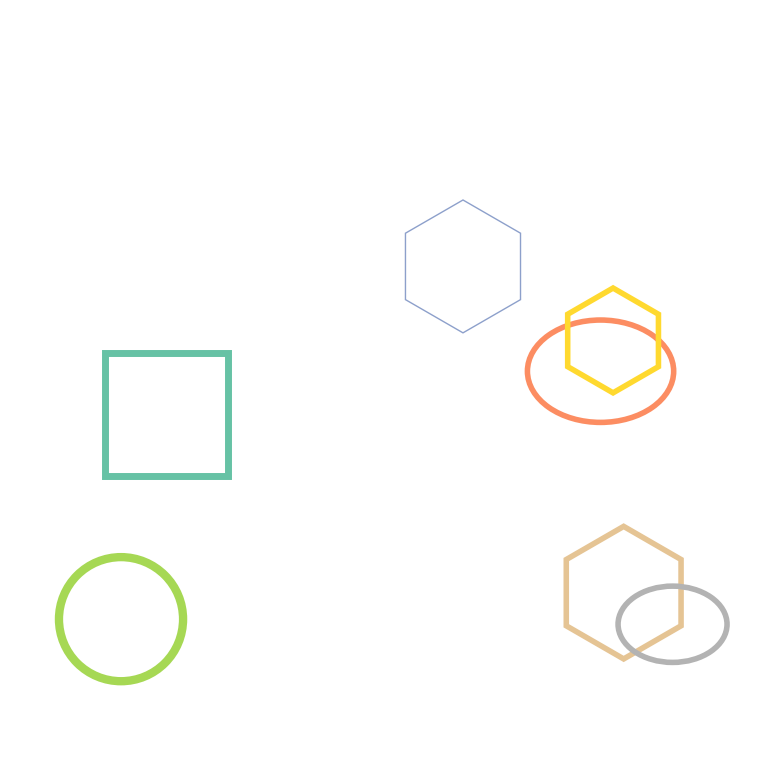[{"shape": "square", "thickness": 2.5, "radius": 0.4, "center": [0.217, 0.462]}, {"shape": "oval", "thickness": 2, "radius": 0.47, "center": [0.78, 0.518]}, {"shape": "hexagon", "thickness": 0.5, "radius": 0.43, "center": [0.601, 0.654]}, {"shape": "circle", "thickness": 3, "radius": 0.4, "center": [0.157, 0.196]}, {"shape": "hexagon", "thickness": 2, "radius": 0.34, "center": [0.796, 0.558]}, {"shape": "hexagon", "thickness": 2, "radius": 0.43, "center": [0.81, 0.23]}, {"shape": "oval", "thickness": 2, "radius": 0.35, "center": [0.873, 0.189]}]